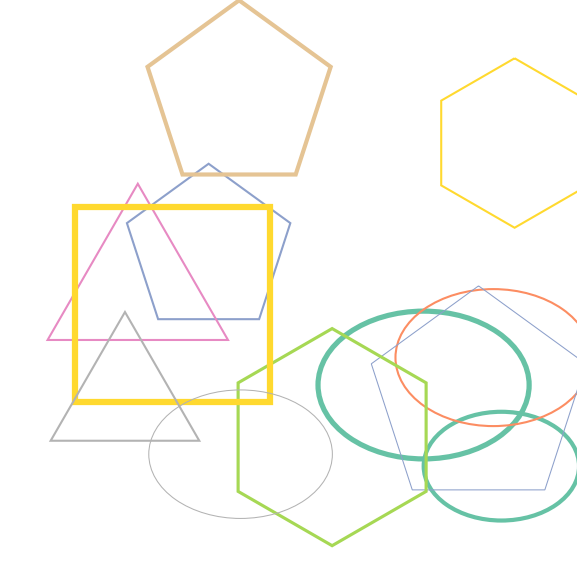[{"shape": "oval", "thickness": 2, "radius": 0.67, "center": [0.868, 0.192]}, {"shape": "oval", "thickness": 2.5, "radius": 0.91, "center": [0.733, 0.332]}, {"shape": "oval", "thickness": 1, "radius": 0.85, "center": [0.854, 0.38]}, {"shape": "pentagon", "thickness": 1, "radius": 0.74, "center": [0.361, 0.567]}, {"shape": "pentagon", "thickness": 0.5, "radius": 0.98, "center": [0.829, 0.309]}, {"shape": "triangle", "thickness": 1, "radius": 0.9, "center": [0.239, 0.501]}, {"shape": "hexagon", "thickness": 1.5, "radius": 0.94, "center": [0.575, 0.242]}, {"shape": "hexagon", "thickness": 1, "radius": 0.73, "center": [0.891, 0.752]}, {"shape": "square", "thickness": 3, "radius": 0.84, "center": [0.298, 0.472]}, {"shape": "pentagon", "thickness": 2, "radius": 0.83, "center": [0.414, 0.832]}, {"shape": "triangle", "thickness": 1, "radius": 0.74, "center": [0.216, 0.31]}, {"shape": "oval", "thickness": 0.5, "radius": 0.79, "center": [0.417, 0.213]}]